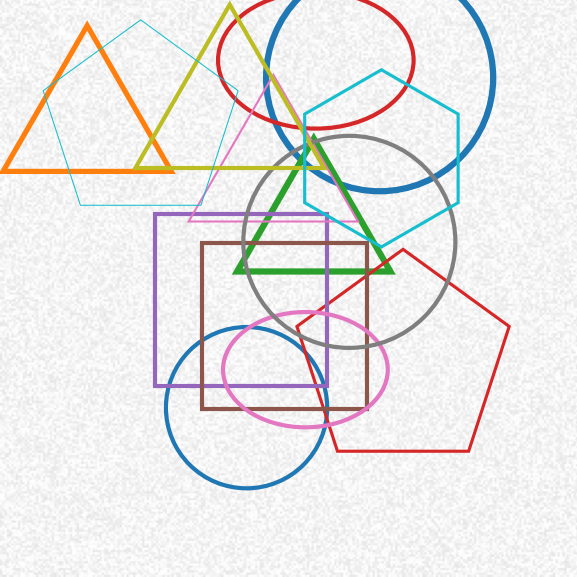[{"shape": "circle", "thickness": 2, "radius": 0.7, "center": [0.427, 0.293]}, {"shape": "circle", "thickness": 3, "radius": 0.98, "center": [0.657, 0.865]}, {"shape": "triangle", "thickness": 2.5, "radius": 0.84, "center": [0.151, 0.786]}, {"shape": "triangle", "thickness": 3, "radius": 0.77, "center": [0.543, 0.606]}, {"shape": "pentagon", "thickness": 1.5, "radius": 0.97, "center": [0.698, 0.374]}, {"shape": "oval", "thickness": 2, "radius": 0.85, "center": [0.547, 0.895]}, {"shape": "square", "thickness": 2, "radius": 0.74, "center": [0.417, 0.48]}, {"shape": "square", "thickness": 2, "radius": 0.72, "center": [0.493, 0.435]}, {"shape": "triangle", "thickness": 1, "radius": 0.85, "center": [0.473, 0.7]}, {"shape": "oval", "thickness": 2, "radius": 0.71, "center": [0.529, 0.359]}, {"shape": "circle", "thickness": 2, "radius": 0.92, "center": [0.605, 0.58]}, {"shape": "triangle", "thickness": 2, "radius": 0.94, "center": [0.398, 0.803]}, {"shape": "pentagon", "thickness": 0.5, "radius": 0.89, "center": [0.244, 0.787]}, {"shape": "hexagon", "thickness": 1.5, "radius": 0.77, "center": [0.66, 0.725]}]